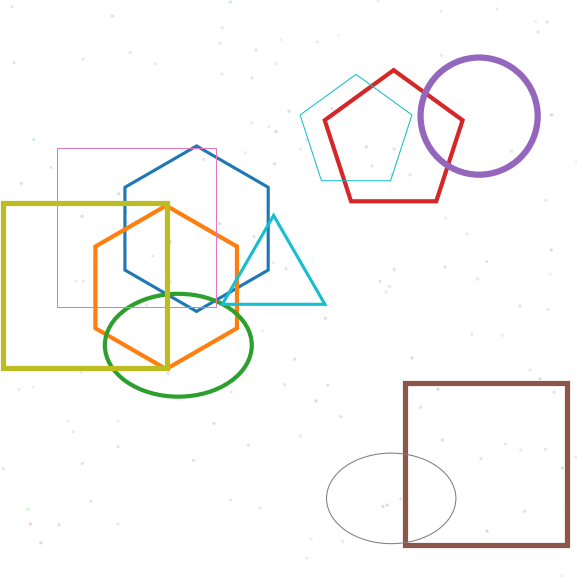[{"shape": "hexagon", "thickness": 1.5, "radius": 0.72, "center": [0.34, 0.603]}, {"shape": "hexagon", "thickness": 2, "radius": 0.71, "center": [0.288, 0.502]}, {"shape": "oval", "thickness": 2, "radius": 0.64, "center": [0.309, 0.401]}, {"shape": "pentagon", "thickness": 2, "radius": 0.63, "center": [0.682, 0.752]}, {"shape": "circle", "thickness": 3, "radius": 0.51, "center": [0.83, 0.798]}, {"shape": "square", "thickness": 2.5, "radius": 0.7, "center": [0.842, 0.195]}, {"shape": "square", "thickness": 0.5, "radius": 0.69, "center": [0.236, 0.605]}, {"shape": "oval", "thickness": 0.5, "radius": 0.56, "center": [0.677, 0.136]}, {"shape": "square", "thickness": 2.5, "radius": 0.71, "center": [0.147, 0.505]}, {"shape": "triangle", "thickness": 1.5, "radius": 0.51, "center": [0.474, 0.523]}, {"shape": "pentagon", "thickness": 0.5, "radius": 0.51, "center": [0.617, 0.769]}]